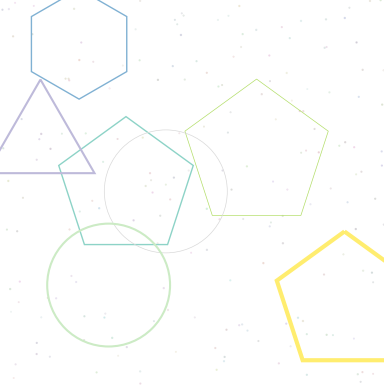[{"shape": "pentagon", "thickness": 1, "radius": 0.92, "center": [0.327, 0.513]}, {"shape": "triangle", "thickness": 1.5, "radius": 0.81, "center": [0.105, 0.631]}, {"shape": "hexagon", "thickness": 1, "radius": 0.71, "center": [0.205, 0.886]}, {"shape": "pentagon", "thickness": 0.5, "radius": 0.98, "center": [0.666, 0.599]}, {"shape": "circle", "thickness": 0.5, "radius": 0.8, "center": [0.431, 0.503]}, {"shape": "circle", "thickness": 1.5, "radius": 0.8, "center": [0.282, 0.26]}, {"shape": "pentagon", "thickness": 3, "radius": 0.92, "center": [0.895, 0.214]}]